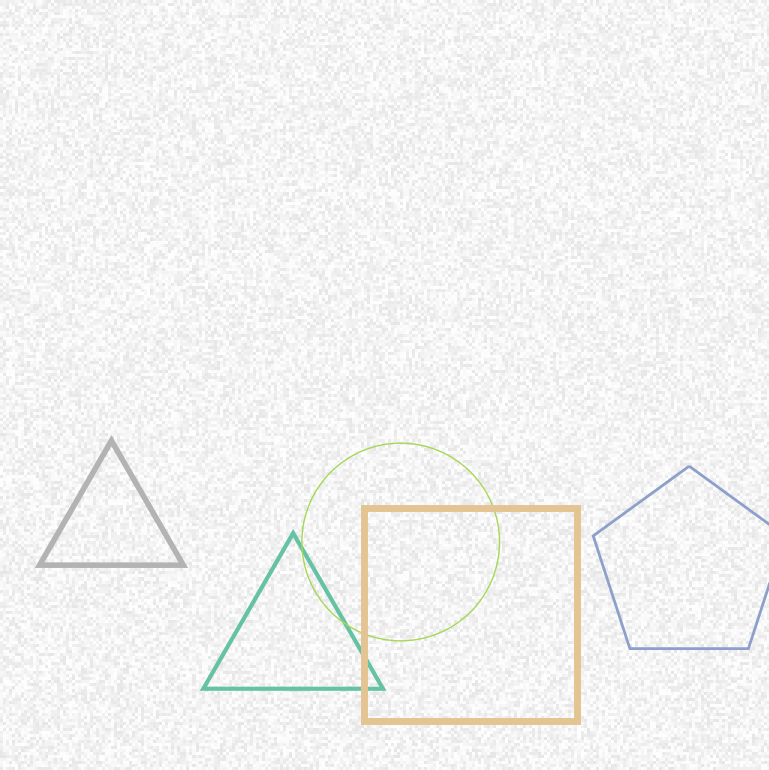[{"shape": "triangle", "thickness": 1.5, "radius": 0.67, "center": [0.381, 0.173]}, {"shape": "pentagon", "thickness": 1, "radius": 0.65, "center": [0.895, 0.264]}, {"shape": "circle", "thickness": 0.5, "radius": 0.64, "center": [0.52, 0.296]}, {"shape": "square", "thickness": 2.5, "radius": 0.69, "center": [0.611, 0.202]}, {"shape": "triangle", "thickness": 2, "radius": 0.54, "center": [0.145, 0.32]}]